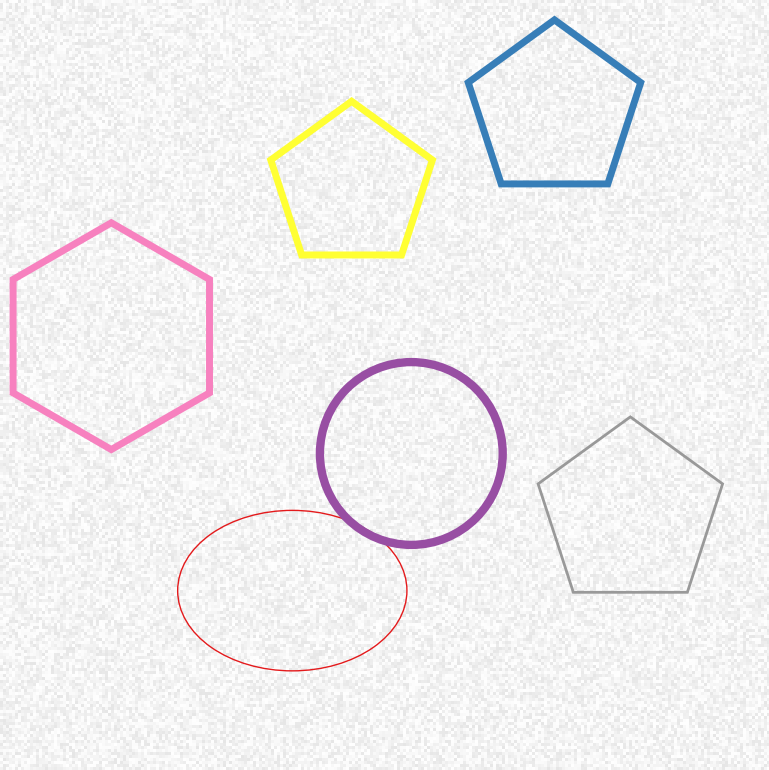[{"shape": "oval", "thickness": 0.5, "radius": 0.74, "center": [0.38, 0.233]}, {"shape": "pentagon", "thickness": 2.5, "radius": 0.59, "center": [0.72, 0.856]}, {"shape": "circle", "thickness": 3, "radius": 0.59, "center": [0.534, 0.411]}, {"shape": "pentagon", "thickness": 2.5, "radius": 0.55, "center": [0.457, 0.758]}, {"shape": "hexagon", "thickness": 2.5, "radius": 0.74, "center": [0.145, 0.563]}, {"shape": "pentagon", "thickness": 1, "radius": 0.63, "center": [0.819, 0.333]}]